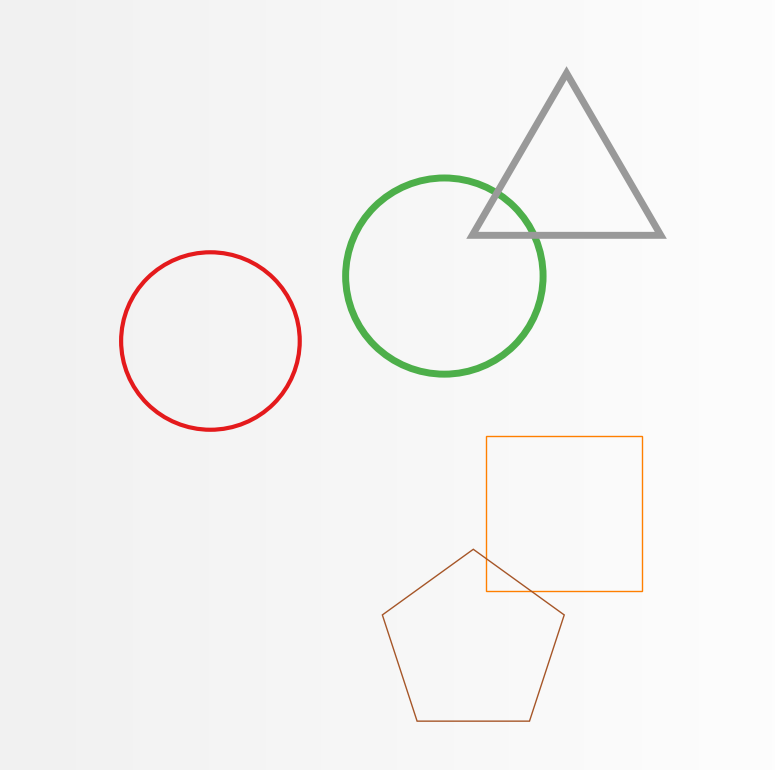[{"shape": "circle", "thickness": 1.5, "radius": 0.58, "center": [0.272, 0.557]}, {"shape": "circle", "thickness": 2.5, "radius": 0.64, "center": [0.573, 0.641]}, {"shape": "square", "thickness": 0.5, "radius": 0.5, "center": [0.728, 0.333]}, {"shape": "pentagon", "thickness": 0.5, "radius": 0.62, "center": [0.611, 0.163]}, {"shape": "triangle", "thickness": 2.5, "radius": 0.7, "center": [0.731, 0.765]}]